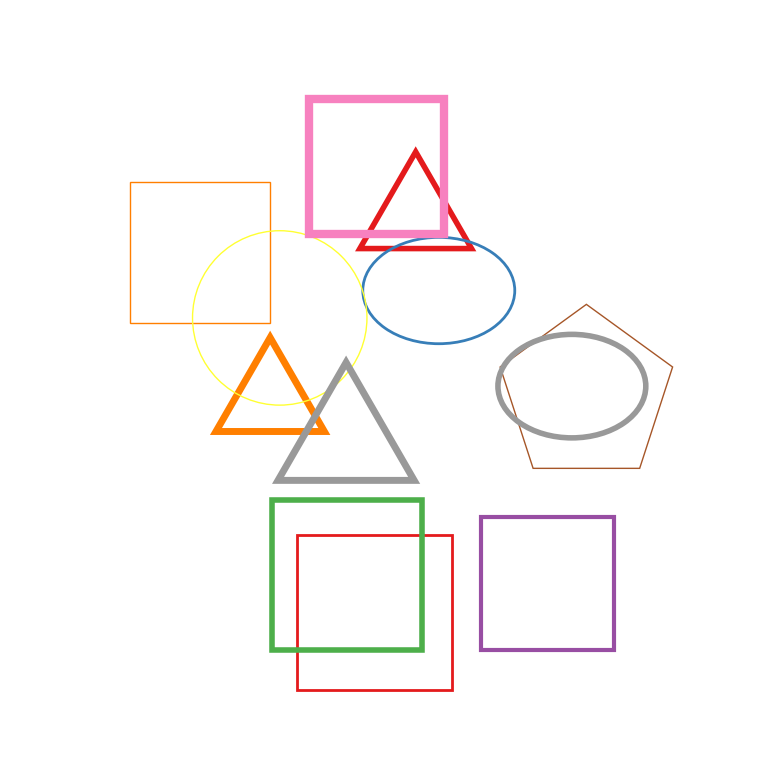[{"shape": "square", "thickness": 1, "radius": 0.5, "center": [0.487, 0.205]}, {"shape": "triangle", "thickness": 2, "radius": 0.42, "center": [0.54, 0.719]}, {"shape": "oval", "thickness": 1, "radius": 0.49, "center": [0.57, 0.623]}, {"shape": "square", "thickness": 2, "radius": 0.49, "center": [0.451, 0.254]}, {"shape": "square", "thickness": 1.5, "radius": 0.43, "center": [0.711, 0.242]}, {"shape": "square", "thickness": 0.5, "radius": 0.46, "center": [0.259, 0.672]}, {"shape": "triangle", "thickness": 2.5, "radius": 0.41, "center": [0.351, 0.48]}, {"shape": "circle", "thickness": 0.5, "radius": 0.57, "center": [0.363, 0.587]}, {"shape": "pentagon", "thickness": 0.5, "radius": 0.59, "center": [0.762, 0.487]}, {"shape": "square", "thickness": 3, "radius": 0.44, "center": [0.489, 0.784]}, {"shape": "oval", "thickness": 2, "radius": 0.48, "center": [0.743, 0.499]}, {"shape": "triangle", "thickness": 2.5, "radius": 0.51, "center": [0.449, 0.427]}]